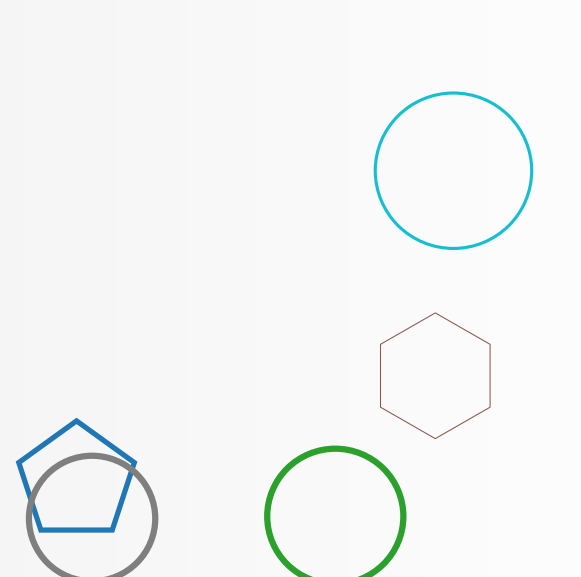[{"shape": "pentagon", "thickness": 2.5, "radius": 0.52, "center": [0.132, 0.166]}, {"shape": "circle", "thickness": 3, "radius": 0.59, "center": [0.577, 0.105]}, {"shape": "hexagon", "thickness": 0.5, "radius": 0.54, "center": [0.749, 0.348]}, {"shape": "circle", "thickness": 3, "radius": 0.54, "center": [0.158, 0.101]}, {"shape": "circle", "thickness": 1.5, "radius": 0.67, "center": [0.78, 0.704]}]